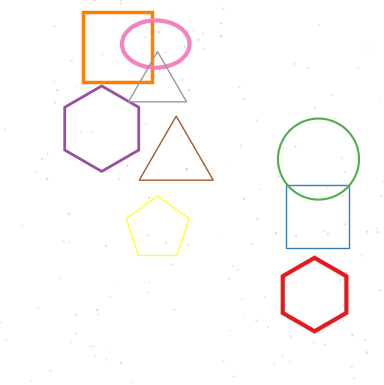[{"shape": "hexagon", "thickness": 3, "radius": 0.48, "center": [0.817, 0.235]}, {"shape": "square", "thickness": 1, "radius": 0.41, "center": [0.824, 0.438]}, {"shape": "circle", "thickness": 1.5, "radius": 0.53, "center": [0.827, 0.587]}, {"shape": "hexagon", "thickness": 2, "radius": 0.56, "center": [0.264, 0.666]}, {"shape": "square", "thickness": 2.5, "radius": 0.45, "center": [0.305, 0.878]}, {"shape": "pentagon", "thickness": 1, "radius": 0.43, "center": [0.41, 0.406]}, {"shape": "triangle", "thickness": 1, "radius": 0.56, "center": [0.458, 0.587]}, {"shape": "oval", "thickness": 3, "radius": 0.44, "center": [0.405, 0.886]}, {"shape": "triangle", "thickness": 1, "radius": 0.44, "center": [0.409, 0.779]}]